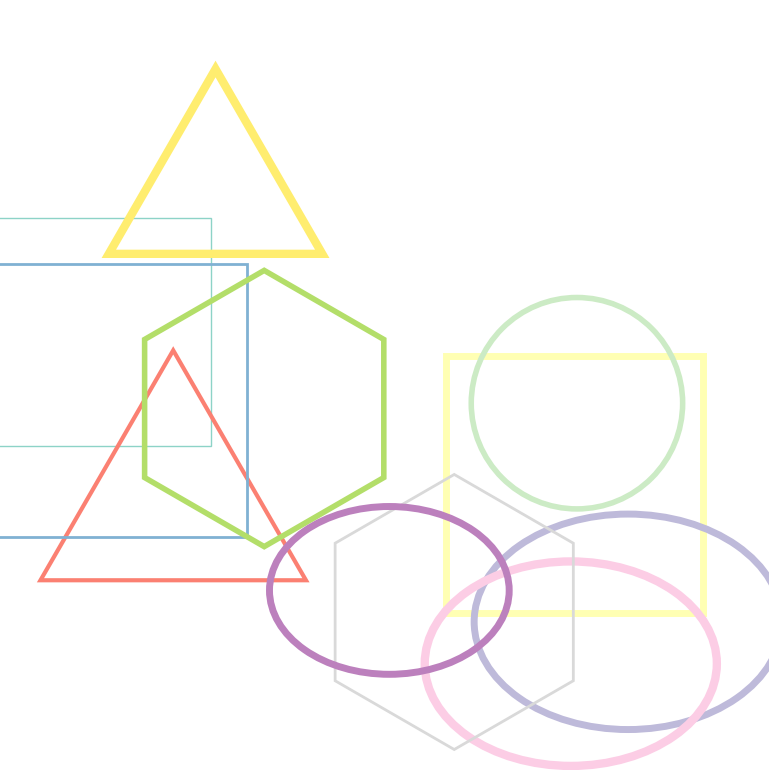[{"shape": "square", "thickness": 0.5, "radius": 0.74, "center": [0.126, 0.569]}, {"shape": "square", "thickness": 2.5, "radius": 0.84, "center": [0.746, 0.371]}, {"shape": "oval", "thickness": 2.5, "radius": 1.0, "center": [0.816, 0.192]}, {"shape": "triangle", "thickness": 1.5, "radius": 1.0, "center": [0.225, 0.346]}, {"shape": "square", "thickness": 1, "radius": 0.88, "center": [0.144, 0.48]}, {"shape": "hexagon", "thickness": 2, "radius": 0.9, "center": [0.343, 0.469]}, {"shape": "oval", "thickness": 3, "radius": 0.95, "center": [0.741, 0.138]}, {"shape": "hexagon", "thickness": 1, "radius": 0.89, "center": [0.59, 0.205]}, {"shape": "oval", "thickness": 2.5, "radius": 0.78, "center": [0.506, 0.233]}, {"shape": "circle", "thickness": 2, "radius": 0.69, "center": [0.749, 0.476]}, {"shape": "triangle", "thickness": 3, "radius": 0.8, "center": [0.28, 0.75]}]